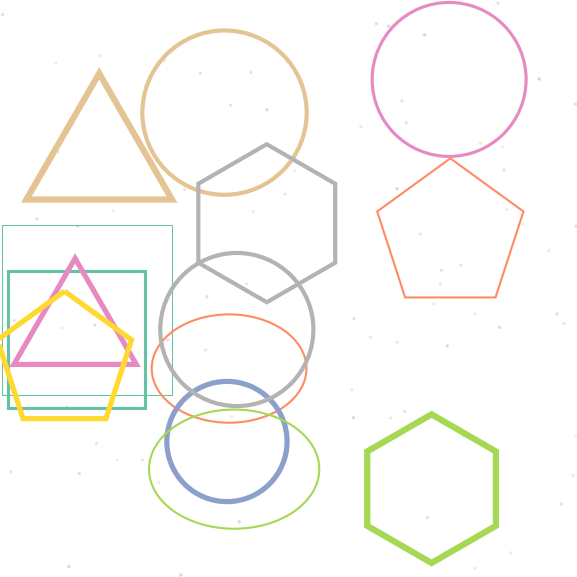[{"shape": "square", "thickness": 0.5, "radius": 0.74, "center": [0.151, 0.462]}, {"shape": "square", "thickness": 1.5, "radius": 0.59, "center": [0.133, 0.411]}, {"shape": "oval", "thickness": 1, "radius": 0.67, "center": [0.397, 0.361]}, {"shape": "pentagon", "thickness": 1, "radius": 0.67, "center": [0.78, 0.592]}, {"shape": "circle", "thickness": 2.5, "radius": 0.52, "center": [0.393, 0.235]}, {"shape": "circle", "thickness": 1.5, "radius": 0.67, "center": [0.778, 0.862]}, {"shape": "triangle", "thickness": 2.5, "radius": 0.61, "center": [0.13, 0.429]}, {"shape": "oval", "thickness": 1, "radius": 0.74, "center": [0.405, 0.187]}, {"shape": "hexagon", "thickness": 3, "radius": 0.64, "center": [0.747, 0.153]}, {"shape": "pentagon", "thickness": 2.5, "radius": 0.61, "center": [0.112, 0.373]}, {"shape": "triangle", "thickness": 3, "radius": 0.73, "center": [0.172, 0.726]}, {"shape": "circle", "thickness": 2, "radius": 0.71, "center": [0.389, 0.804]}, {"shape": "circle", "thickness": 2, "radius": 0.66, "center": [0.41, 0.429]}, {"shape": "hexagon", "thickness": 2, "radius": 0.68, "center": [0.462, 0.613]}]